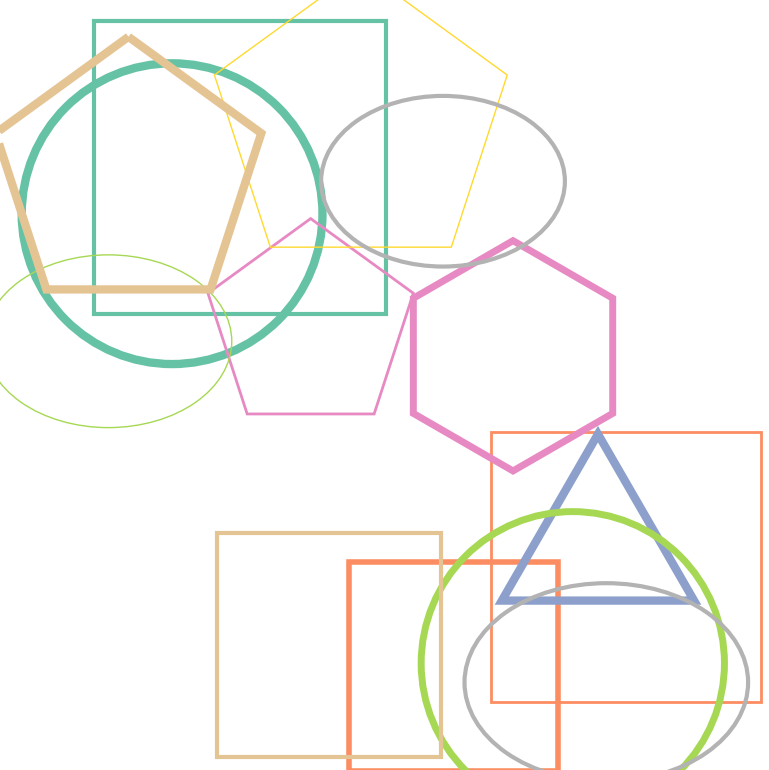[{"shape": "circle", "thickness": 3, "radius": 0.98, "center": [0.224, 0.722]}, {"shape": "square", "thickness": 1.5, "radius": 0.95, "center": [0.312, 0.783]}, {"shape": "square", "thickness": 1, "radius": 0.88, "center": [0.813, 0.264]}, {"shape": "square", "thickness": 2, "radius": 0.68, "center": [0.589, 0.135]}, {"shape": "triangle", "thickness": 3, "radius": 0.72, "center": [0.777, 0.292]}, {"shape": "pentagon", "thickness": 1, "radius": 0.7, "center": [0.403, 0.576]}, {"shape": "hexagon", "thickness": 2.5, "radius": 0.75, "center": [0.666, 0.538]}, {"shape": "circle", "thickness": 2.5, "radius": 0.98, "center": [0.744, 0.139]}, {"shape": "oval", "thickness": 0.5, "radius": 0.8, "center": [0.141, 0.557]}, {"shape": "pentagon", "thickness": 0.5, "radius": 1.0, "center": [0.469, 0.841]}, {"shape": "square", "thickness": 1.5, "radius": 0.73, "center": [0.428, 0.163]}, {"shape": "pentagon", "thickness": 3, "radius": 0.91, "center": [0.167, 0.771]}, {"shape": "oval", "thickness": 1.5, "radius": 0.79, "center": [0.575, 0.765]}, {"shape": "oval", "thickness": 1.5, "radius": 0.92, "center": [0.787, 0.114]}]